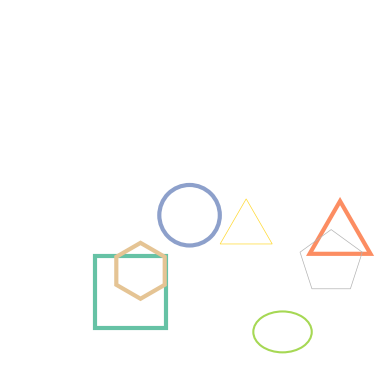[{"shape": "square", "thickness": 3, "radius": 0.46, "center": [0.339, 0.242]}, {"shape": "triangle", "thickness": 3, "radius": 0.46, "center": [0.883, 0.386]}, {"shape": "circle", "thickness": 3, "radius": 0.39, "center": [0.492, 0.441]}, {"shape": "oval", "thickness": 1.5, "radius": 0.38, "center": [0.734, 0.138]}, {"shape": "triangle", "thickness": 0.5, "radius": 0.39, "center": [0.639, 0.405]}, {"shape": "hexagon", "thickness": 3, "radius": 0.36, "center": [0.365, 0.297]}, {"shape": "pentagon", "thickness": 0.5, "radius": 0.42, "center": [0.86, 0.319]}]